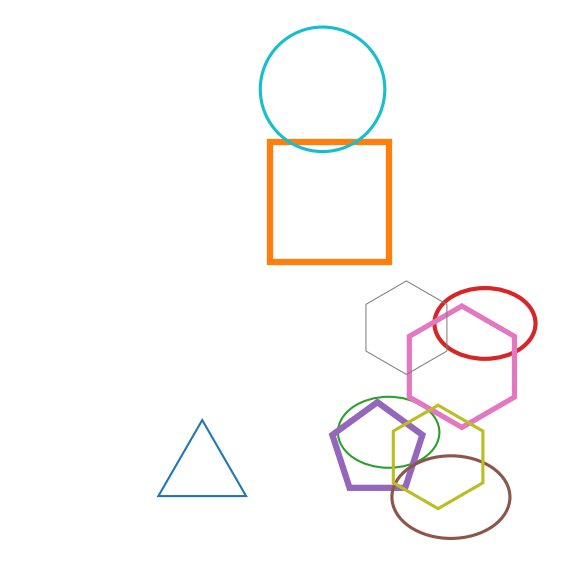[{"shape": "triangle", "thickness": 1, "radius": 0.44, "center": [0.35, 0.184]}, {"shape": "square", "thickness": 3, "radius": 0.52, "center": [0.57, 0.65]}, {"shape": "oval", "thickness": 1, "radius": 0.44, "center": [0.673, 0.251]}, {"shape": "oval", "thickness": 2, "radius": 0.44, "center": [0.84, 0.439]}, {"shape": "pentagon", "thickness": 3, "radius": 0.41, "center": [0.653, 0.221]}, {"shape": "oval", "thickness": 1.5, "radius": 0.51, "center": [0.781, 0.138]}, {"shape": "hexagon", "thickness": 2.5, "radius": 0.53, "center": [0.8, 0.364]}, {"shape": "hexagon", "thickness": 0.5, "radius": 0.4, "center": [0.704, 0.432]}, {"shape": "hexagon", "thickness": 1.5, "radius": 0.45, "center": [0.759, 0.208]}, {"shape": "circle", "thickness": 1.5, "radius": 0.54, "center": [0.559, 0.844]}]